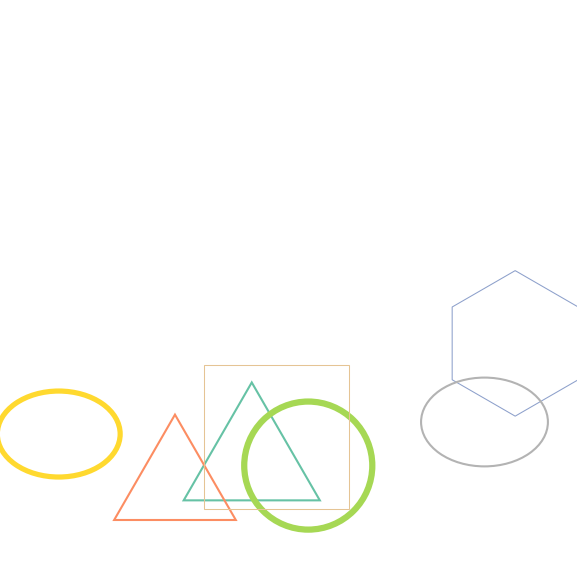[{"shape": "triangle", "thickness": 1, "radius": 0.68, "center": [0.436, 0.201]}, {"shape": "triangle", "thickness": 1, "radius": 0.61, "center": [0.303, 0.16]}, {"shape": "hexagon", "thickness": 0.5, "radius": 0.63, "center": [0.892, 0.405]}, {"shape": "circle", "thickness": 3, "radius": 0.55, "center": [0.534, 0.193]}, {"shape": "oval", "thickness": 2.5, "radius": 0.53, "center": [0.102, 0.248]}, {"shape": "square", "thickness": 0.5, "radius": 0.63, "center": [0.478, 0.242]}, {"shape": "oval", "thickness": 1, "radius": 0.55, "center": [0.839, 0.268]}]